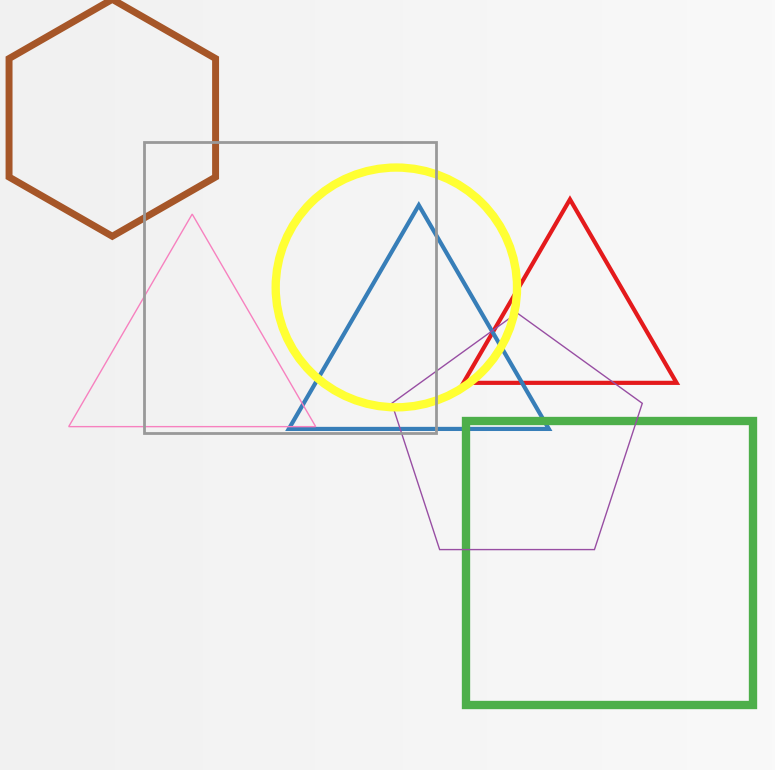[{"shape": "triangle", "thickness": 1.5, "radius": 0.79, "center": [0.735, 0.582]}, {"shape": "triangle", "thickness": 1.5, "radius": 0.97, "center": [0.54, 0.54]}, {"shape": "square", "thickness": 3, "radius": 0.92, "center": [0.786, 0.269]}, {"shape": "pentagon", "thickness": 0.5, "radius": 0.85, "center": [0.667, 0.424]}, {"shape": "circle", "thickness": 3, "radius": 0.78, "center": [0.511, 0.627]}, {"shape": "hexagon", "thickness": 2.5, "radius": 0.77, "center": [0.145, 0.847]}, {"shape": "triangle", "thickness": 0.5, "radius": 0.92, "center": [0.248, 0.538]}, {"shape": "square", "thickness": 1, "radius": 0.94, "center": [0.374, 0.627]}]